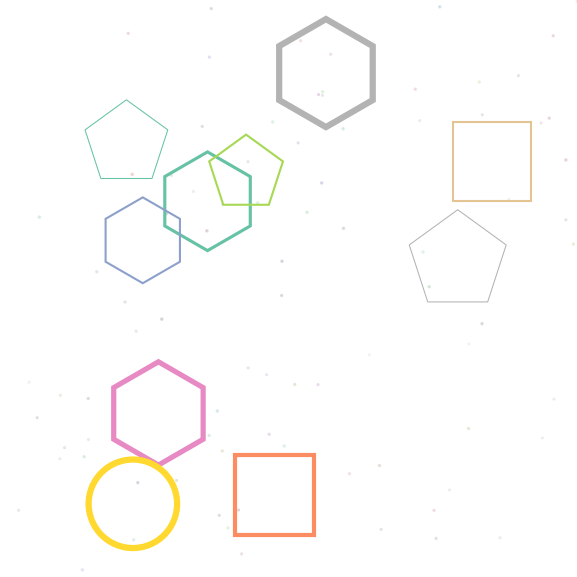[{"shape": "hexagon", "thickness": 1.5, "radius": 0.43, "center": [0.359, 0.651]}, {"shape": "pentagon", "thickness": 0.5, "radius": 0.38, "center": [0.219, 0.751]}, {"shape": "square", "thickness": 2, "radius": 0.35, "center": [0.475, 0.142]}, {"shape": "hexagon", "thickness": 1, "radius": 0.37, "center": [0.247, 0.583]}, {"shape": "hexagon", "thickness": 2.5, "radius": 0.45, "center": [0.274, 0.283]}, {"shape": "pentagon", "thickness": 1, "radius": 0.34, "center": [0.426, 0.699]}, {"shape": "circle", "thickness": 3, "radius": 0.38, "center": [0.23, 0.127]}, {"shape": "square", "thickness": 1, "radius": 0.34, "center": [0.852, 0.719]}, {"shape": "pentagon", "thickness": 0.5, "radius": 0.44, "center": [0.793, 0.548]}, {"shape": "hexagon", "thickness": 3, "radius": 0.47, "center": [0.564, 0.873]}]